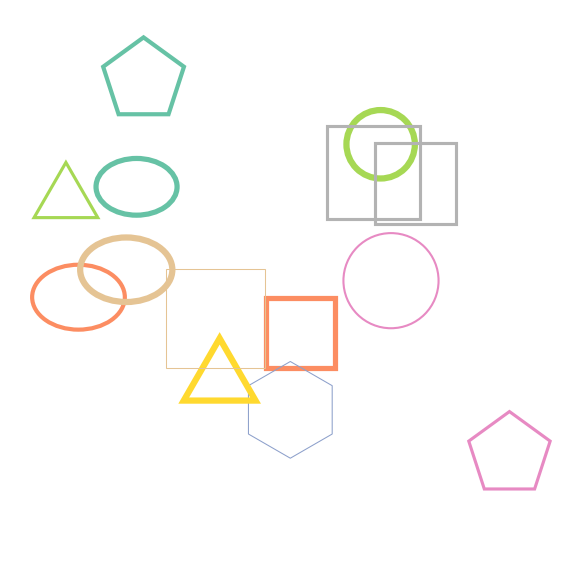[{"shape": "oval", "thickness": 2.5, "radius": 0.35, "center": [0.236, 0.676]}, {"shape": "pentagon", "thickness": 2, "radius": 0.37, "center": [0.249, 0.861]}, {"shape": "oval", "thickness": 2, "radius": 0.4, "center": [0.136, 0.485]}, {"shape": "square", "thickness": 2.5, "radius": 0.3, "center": [0.52, 0.423]}, {"shape": "hexagon", "thickness": 0.5, "radius": 0.42, "center": [0.503, 0.289]}, {"shape": "pentagon", "thickness": 1.5, "radius": 0.37, "center": [0.882, 0.212]}, {"shape": "circle", "thickness": 1, "radius": 0.41, "center": [0.677, 0.513]}, {"shape": "circle", "thickness": 3, "radius": 0.3, "center": [0.659, 0.749]}, {"shape": "triangle", "thickness": 1.5, "radius": 0.32, "center": [0.114, 0.654]}, {"shape": "triangle", "thickness": 3, "radius": 0.36, "center": [0.38, 0.341]}, {"shape": "square", "thickness": 0.5, "radius": 0.43, "center": [0.373, 0.448]}, {"shape": "oval", "thickness": 3, "radius": 0.4, "center": [0.219, 0.532]}, {"shape": "square", "thickness": 1.5, "radius": 0.4, "center": [0.647, 0.7]}, {"shape": "square", "thickness": 1.5, "radius": 0.35, "center": [0.72, 0.682]}]